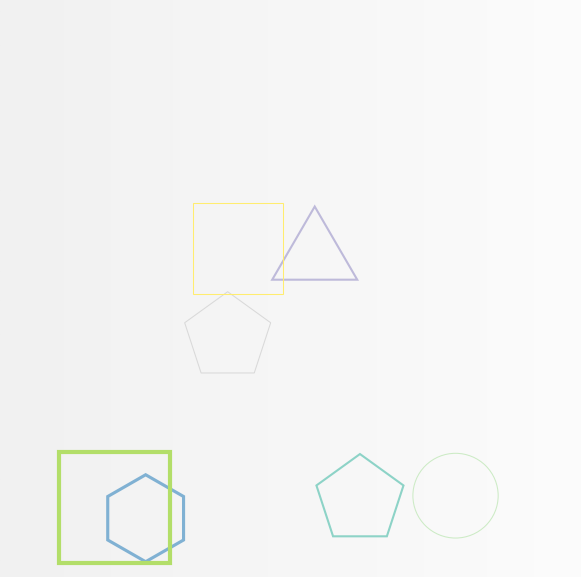[{"shape": "pentagon", "thickness": 1, "radius": 0.39, "center": [0.619, 0.134]}, {"shape": "triangle", "thickness": 1, "radius": 0.42, "center": [0.541, 0.557]}, {"shape": "hexagon", "thickness": 1.5, "radius": 0.38, "center": [0.251, 0.102]}, {"shape": "square", "thickness": 2, "radius": 0.48, "center": [0.198, 0.12]}, {"shape": "pentagon", "thickness": 0.5, "radius": 0.39, "center": [0.392, 0.416]}, {"shape": "circle", "thickness": 0.5, "radius": 0.37, "center": [0.784, 0.141]}, {"shape": "square", "thickness": 0.5, "radius": 0.39, "center": [0.409, 0.569]}]